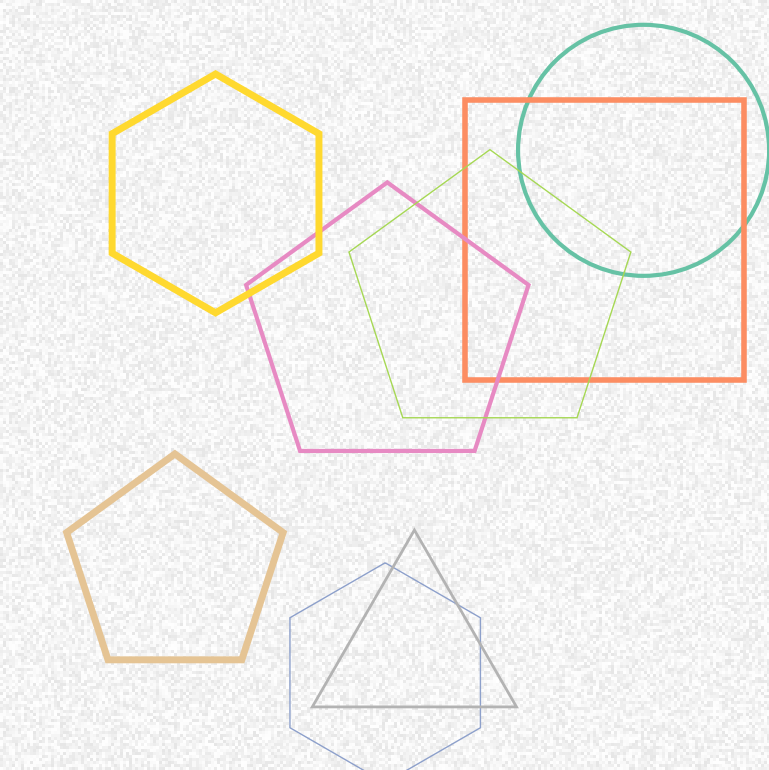[{"shape": "circle", "thickness": 1.5, "radius": 0.82, "center": [0.836, 0.805]}, {"shape": "square", "thickness": 2, "radius": 0.91, "center": [0.785, 0.688]}, {"shape": "hexagon", "thickness": 0.5, "radius": 0.71, "center": [0.5, 0.126]}, {"shape": "pentagon", "thickness": 1.5, "radius": 0.96, "center": [0.503, 0.57]}, {"shape": "pentagon", "thickness": 0.5, "radius": 0.96, "center": [0.636, 0.613]}, {"shape": "hexagon", "thickness": 2.5, "radius": 0.78, "center": [0.28, 0.749]}, {"shape": "pentagon", "thickness": 2.5, "radius": 0.74, "center": [0.227, 0.263]}, {"shape": "triangle", "thickness": 1, "radius": 0.77, "center": [0.538, 0.158]}]